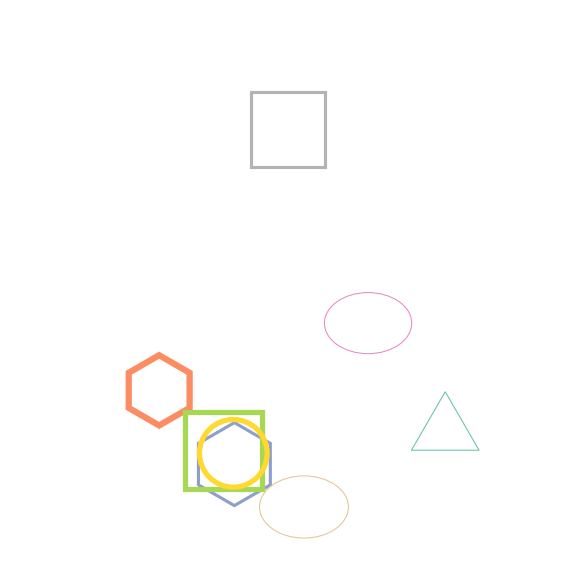[{"shape": "triangle", "thickness": 0.5, "radius": 0.34, "center": [0.771, 0.253]}, {"shape": "hexagon", "thickness": 3, "radius": 0.3, "center": [0.276, 0.323]}, {"shape": "hexagon", "thickness": 1.5, "radius": 0.36, "center": [0.406, 0.195]}, {"shape": "oval", "thickness": 0.5, "radius": 0.38, "center": [0.637, 0.44]}, {"shape": "square", "thickness": 2.5, "radius": 0.33, "center": [0.387, 0.219]}, {"shape": "circle", "thickness": 2.5, "radius": 0.29, "center": [0.404, 0.214]}, {"shape": "oval", "thickness": 0.5, "radius": 0.38, "center": [0.526, 0.121]}, {"shape": "square", "thickness": 1.5, "radius": 0.32, "center": [0.499, 0.775]}]